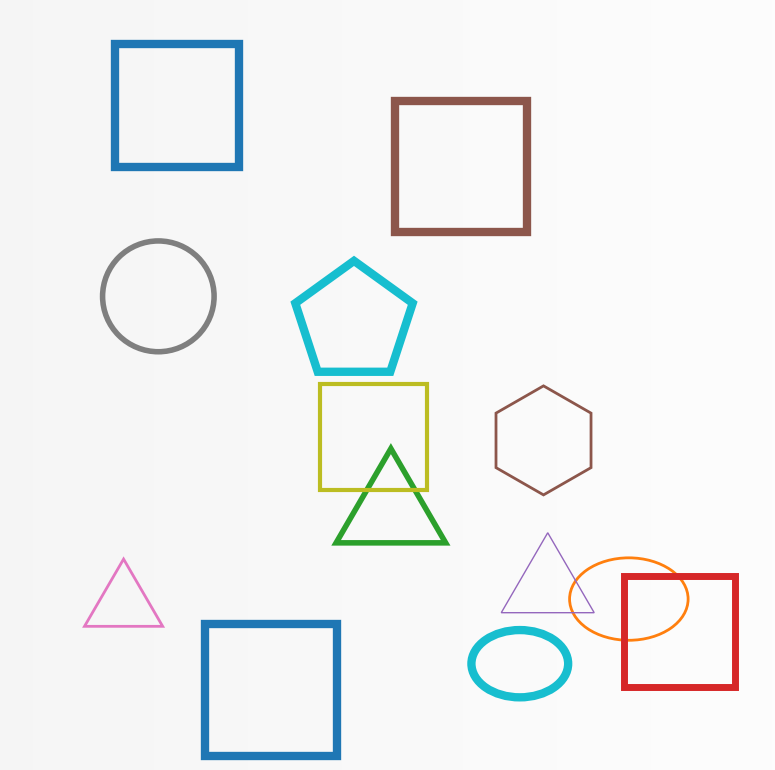[{"shape": "square", "thickness": 3, "radius": 0.43, "center": [0.35, 0.104]}, {"shape": "square", "thickness": 3, "radius": 0.4, "center": [0.229, 0.863]}, {"shape": "oval", "thickness": 1, "radius": 0.38, "center": [0.811, 0.222]}, {"shape": "triangle", "thickness": 2, "radius": 0.41, "center": [0.504, 0.336]}, {"shape": "square", "thickness": 2.5, "radius": 0.36, "center": [0.877, 0.18]}, {"shape": "triangle", "thickness": 0.5, "radius": 0.35, "center": [0.707, 0.239]}, {"shape": "hexagon", "thickness": 1, "radius": 0.35, "center": [0.701, 0.428]}, {"shape": "square", "thickness": 3, "radius": 0.42, "center": [0.594, 0.784]}, {"shape": "triangle", "thickness": 1, "radius": 0.29, "center": [0.159, 0.216]}, {"shape": "circle", "thickness": 2, "radius": 0.36, "center": [0.204, 0.615]}, {"shape": "square", "thickness": 1.5, "radius": 0.35, "center": [0.482, 0.433]}, {"shape": "oval", "thickness": 3, "radius": 0.31, "center": [0.671, 0.138]}, {"shape": "pentagon", "thickness": 3, "radius": 0.4, "center": [0.457, 0.582]}]